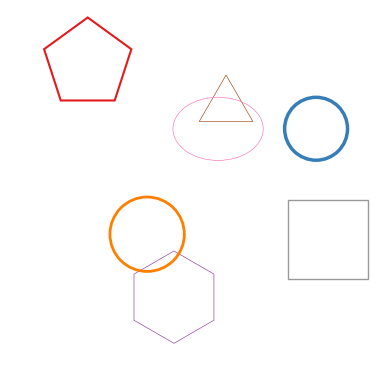[{"shape": "pentagon", "thickness": 1.5, "radius": 0.6, "center": [0.228, 0.835]}, {"shape": "circle", "thickness": 2.5, "radius": 0.41, "center": [0.821, 0.666]}, {"shape": "hexagon", "thickness": 0.5, "radius": 0.6, "center": [0.452, 0.228]}, {"shape": "circle", "thickness": 2, "radius": 0.48, "center": [0.382, 0.392]}, {"shape": "triangle", "thickness": 0.5, "radius": 0.4, "center": [0.587, 0.725]}, {"shape": "oval", "thickness": 0.5, "radius": 0.59, "center": [0.566, 0.665]}, {"shape": "square", "thickness": 1, "radius": 0.52, "center": [0.852, 0.378]}]